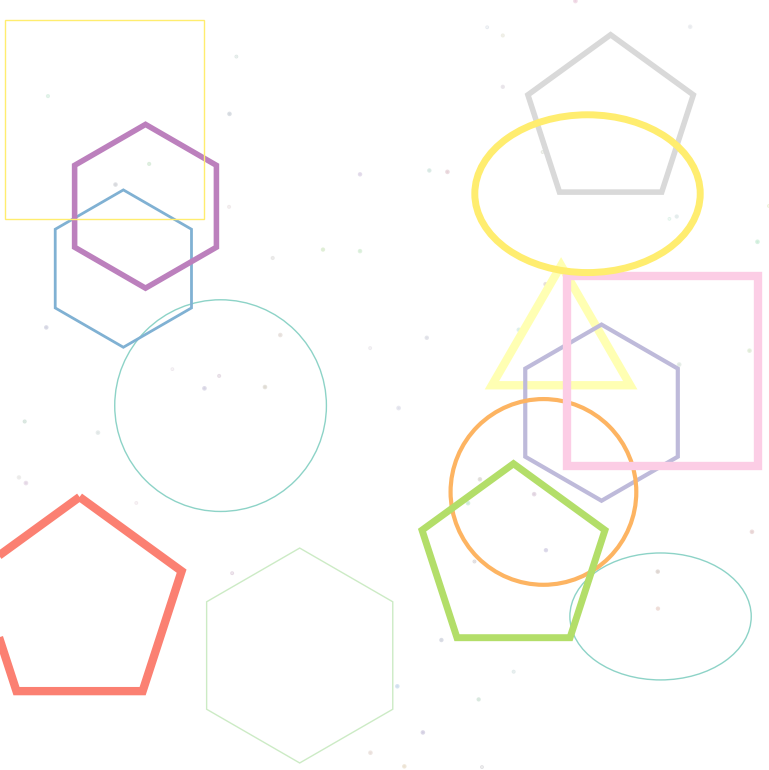[{"shape": "oval", "thickness": 0.5, "radius": 0.59, "center": [0.858, 0.199]}, {"shape": "circle", "thickness": 0.5, "radius": 0.69, "center": [0.286, 0.473]}, {"shape": "triangle", "thickness": 3, "radius": 0.52, "center": [0.729, 0.552]}, {"shape": "hexagon", "thickness": 1.5, "radius": 0.57, "center": [0.781, 0.464]}, {"shape": "pentagon", "thickness": 3, "radius": 0.7, "center": [0.103, 0.215]}, {"shape": "hexagon", "thickness": 1, "radius": 0.51, "center": [0.16, 0.651]}, {"shape": "circle", "thickness": 1.5, "radius": 0.6, "center": [0.706, 0.361]}, {"shape": "pentagon", "thickness": 2.5, "radius": 0.62, "center": [0.667, 0.273]}, {"shape": "square", "thickness": 3, "radius": 0.62, "center": [0.861, 0.518]}, {"shape": "pentagon", "thickness": 2, "radius": 0.56, "center": [0.793, 0.842]}, {"shape": "hexagon", "thickness": 2, "radius": 0.53, "center": [0.189, 0.732]}, {"shape": "hexagon", "thickness": 0.5, "radius": 0.7, "center": [0.389, 0.149]}, {"shape": "oval", "thickness": 2.5, "radius": 0.73, "center": [0.763, 0.748]}, {"shape": "square", "thickness": 0.5, "radius": 0.65, "center": [0.136, 0.845]}]